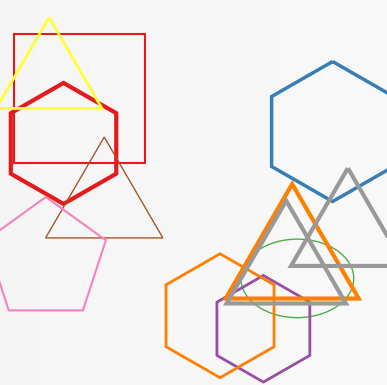[{"shape": "square", "thickness": 1.5, "radius": 0.84, "center": [0.205, 0.744]}, {"shape": "hexagon", "thickness": 3, "radius": 0.79, "center": [0.164, 0.627]}, {"shape": "hexagon", "thickness": 2.5, "radius": 0.91, "center": [0.858, 0.658]}, {"shape": "oval", "thickness": 1, "radius": 0.73, "center": [0.767, 0.277]}, {"shape": "hexagon", "thickness": 2, "radius": 0.69, "center": [0.68, 0.146]}, {"shape": "hexagon", "thickness": 2, "radius": 0.8, "center": [0.568, 0.18]}, {"shape": "triangle", "thickness": 3, "radius": 0.99, "center": [0.754, 0.324]}, {"shape": "triangle", "thickness": 2, "radius": 0.79, "center": [0.127, 0.797]}, {"shape": "triangle", "thickness": 1, "radius": 0.87, "center": [0.269, 0.469]}, {"shape": "pentagon", "thickness": 1.5, "radius": 0.81, "center": [0.118, 0.326]}, {"shape": "triangle", "thickness": 3, "radius": 0.89, "center": [0.739, 0.301]}, {"shape": "triangle", "thickness": 3, "radius": 0.85, "center": [0.898, 0.394]}]